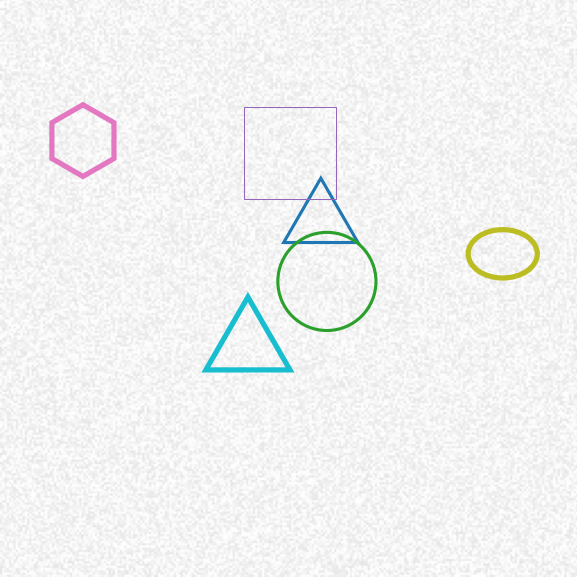[{"shape": "triangle", "thickness": 1.5, "radius": 0.37, "center": [0.556, 0.616]}, {"shape": "circle", "thickness": 1.5, "radius": 0.42, "center": [0.566, 0.512]}, {"shape": "square", "thickness": 0.5, "radius": 0.4, "center": [0.502, 0.734]}, {"shape": "hexagon", "thickness": 2.5, "radius": 0.31, "center": [0.144, 0.756]}, {"shape": "oval", "thickness": 2.5, "radius": 0.3, "center": [0.871, 0.56]}, {"shape": "triangle", "thickness": 2.5, "radius": 0.42, "center": [0.429, 0.401]}]